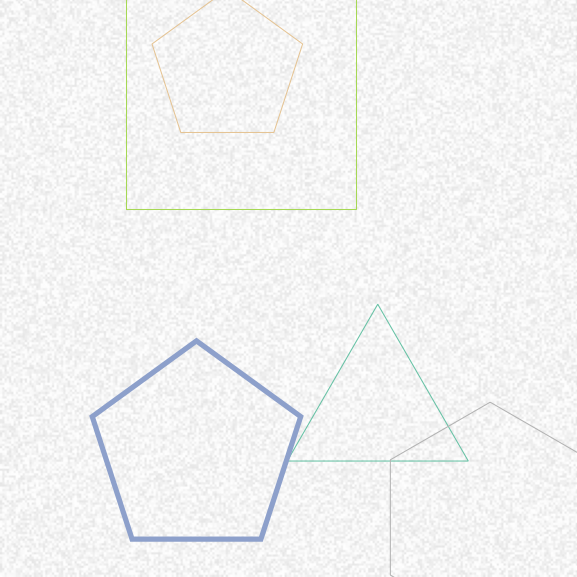[{"shape": "triangle", "thickness": 0.5, "radius": 0.91, "center": [0.654, 0.291]}, {"shape": "pentagon", "thickness": 2.5, "radius": 0.95, "center": [0.34, 0.219]}, {"shape": "square", "thickness": 0.5, "radius": 1.0, "center": [0.417, 0.837]}, {"shape": "pentagon", "thickness": 0.5, "radius": 0.69, "center": [0.394, 0.881]}, {"shape": "hexagon", "thickness": 0.5, "radius": 1.0, "center": [0.849, 0.103]}]